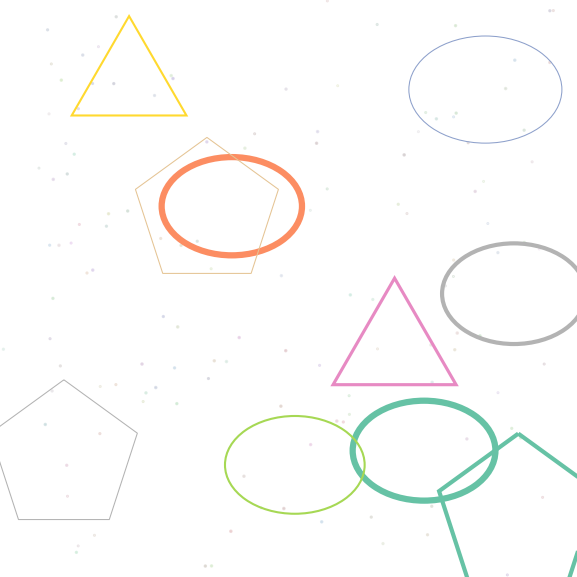[{"shape": "pentagon", "thickness": 2, "radius": 0.72, "center": [0.897, 0.104]}, {"shape": "oval", "thickness": 3, "radius": 0.62, "center": [0.734, 0.219]}, {"shape": "oval", "thickness": 3, "radius": 0.61, "center": [0.401, 0.642]}, {"shape": "oval", "thickness": 0.5, "radius": 0.66, "center": [0.84, 0.844]}, {"shape": "triangle", "thickness": 1.5, "radius": 0.61, "center": [0.683, 0.394]}, {"shape": "oval", "thickness": 1, "radius": 0.6, "center": [0.511, 0.194]}, {"shape": "triangle", "thickness": 1, "radius": 0.57, "center": [0.224, 0.857]}, {"shape": "pentagon", "thickness": 0.5, "radius": 0.65, "center": [0.358, 0.631]}, {"shape": "oval", "thickness": 2, "radius": 0.62, "center": [0.89, 0.491]}, {"shape": "pentagon", "thickness": 0.5, "radius": 0.67, "center": [0.111, 0.208]}]